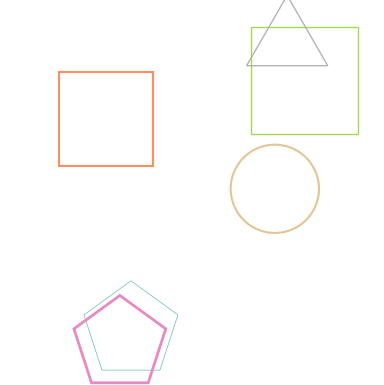[{"shape": "pentagon", "thickness": 0.5, "radius": 0.64, "center": [0.34, 0.142]}, {"shape": "square", "thickness": 1.5, "radius": 0.61, "center": [0.275, 0.691]}, {"shape": "pentagon", "thickness": 2, "radius": 0.63, "center": [0.311, 0.107]}, {"shape": "square", "thickness": 1, "radius": 0.7, "center": [0.792, 0.79]}, {"shape": "circle", "thickness": 1.5, "radius": 0.57, "center": [0.714, 0.51]}, {"shape": "triangle", "thickness": 1, "radius": 0.61, "center": [0.746, 0.89]}]